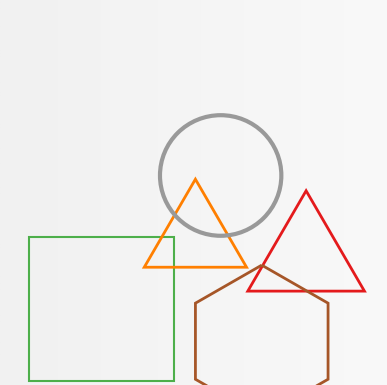[{"shape": "triangle", "thickness": 2, "radius": 0.87, "center": [0.79, 0.331]}, {"shape": "square", "thickness": 1.5, "radius": 0.94, "center": [0.262, 0.197]}, {"shape": "triangle", "thickness": 2, "radius": 0.76, "center": [0.504, 0.382]}, {"shape": "hexagon", "thickness": 2, "radius": 0.99, "center": [0.675, 0.114]}, {"shape": "circle", "thickness": 3, "radius": 0.78, "center": [0.569, 0.544]}]